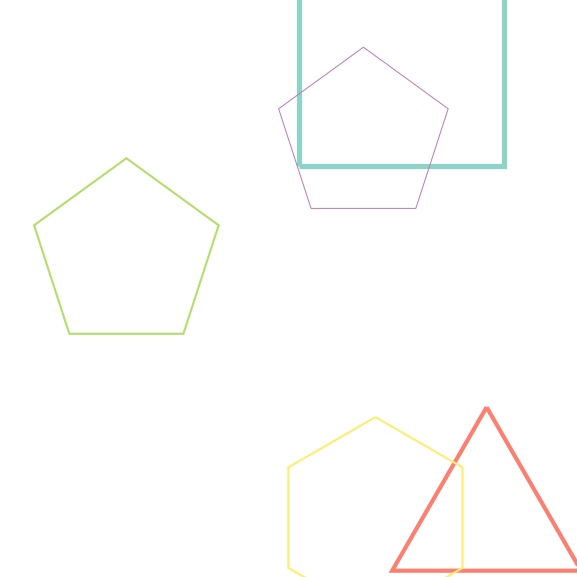[{"shape": "square", "thickness": 2.5, "radius": 0.89, "center": [0.695, 0.89]}, {"shape": "triangle", "thickness": 2, "radius": 0.94, "center": [0.843, 0.105]}, {"shape": "pentagon", "thickness": 1, "radius": 0.84, "center": [0.219, 0.557]}, {"shape": "pentagon", "thickness": 0.5, "radius": 0.77, "center": [0.629, 0.763]}, {"shape": "hexagon", "thickness": 1, "radius": 0.87, "center": [0.65, 0.103]}]